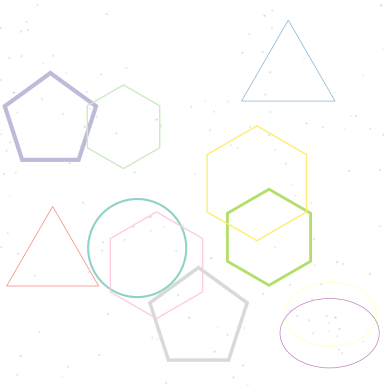[{"shape": "circle", "thickness": 1.5, "radius": 0.64, "center": [0.356, 0.356]}, {"shape": "oval", "thickness": 0.5, "radius": 0.59, "center": [0.859, 0.183]}, {"shape": "pentagon", "thickness": 3, "radius": 0.62, "center": [0.131, 0.686]}, {"shape": "triangle", "thickness": 0.5, "radius": 0.69, "center": [0.137, 0.326]}, {"shape": "triangle", "thickness": 0.5, "radius": 0.7, "center": [0.749, 0.808]}, {"shape": "hexagon", "thickness": 2, "radius": 0.62, "center": [0.699, 0.384]}, {"shape": "hexagon", "thickness": 1, "radius": 0.69, "center": [0.406, 0.311]}, {"shape": "pentagon", "thickness": 2.5, "radius": 0.66, "center": [0.516, 0.172]}, {"shape": "oval", "thickness": 0.5, "radius": 0.64, "center": [0.856, 0.135]}, {"shape": "hexagon", "thickness": 1, "radius": 0.54, "center": [0.321, 0.671]}, {"shape": "hexagon", "thickness": 1, "radius": 0.75, "center": [0.667, 0.524]}]